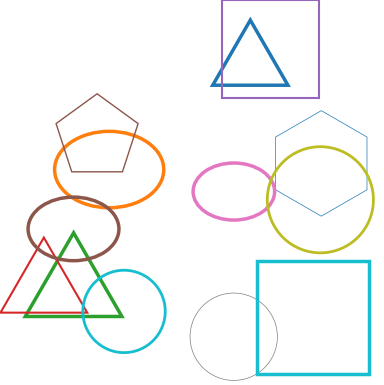[{"shape": "triangle", "thickness": 2.5, "radius": 0.56, "center": [0.65, 0.835]}, {"shape": "hexagon", "thickness": 0.5, "radius": 0.69, "center": [0.835, 0.576]}, {"shape": "oval", "thickness": 2.5, "radius": 0.71, "center": [0.284, 0.56]}, {"shape": "triangle", "thickness": 2.5, "radius": 0.72, "center": [0.191, 0.25]}, {"shape": "triangle", "thickness": 1.5, "radius": 0.65, "center": [0.114, 0.253]}, {"shape": "square", "thickness": 1.5, "radius": 0.63, "center": [0.703, 0.872]}, {"shape": "pentagon", "thickness": 1, "radius": 0.56, "center": [0.252, 0.644]}, {"shape": "oval", "thickness": 2.5, "radius": 0.59, "center": [0.191, 0.405]}, {"shape": "oval", "thickness": 2.5, "radius": 0.53, "center": [0.607, 0.502]}, {"shape": "circle", "thickness": 0.5, "radius": 0.57, "center": [0.607, 0.125]}, {"shape": "circle", "thickness": 2, "radius": 0.69, "center": [0.832, 0.481]}, {"shape": "square", "thickness": 2.5, "radius": 0.73, "center": [0.812, 0.176]}, {"shape": "circle", "thickness": 2, "radius": 0.54, "center": [0.322, 0.191]}]